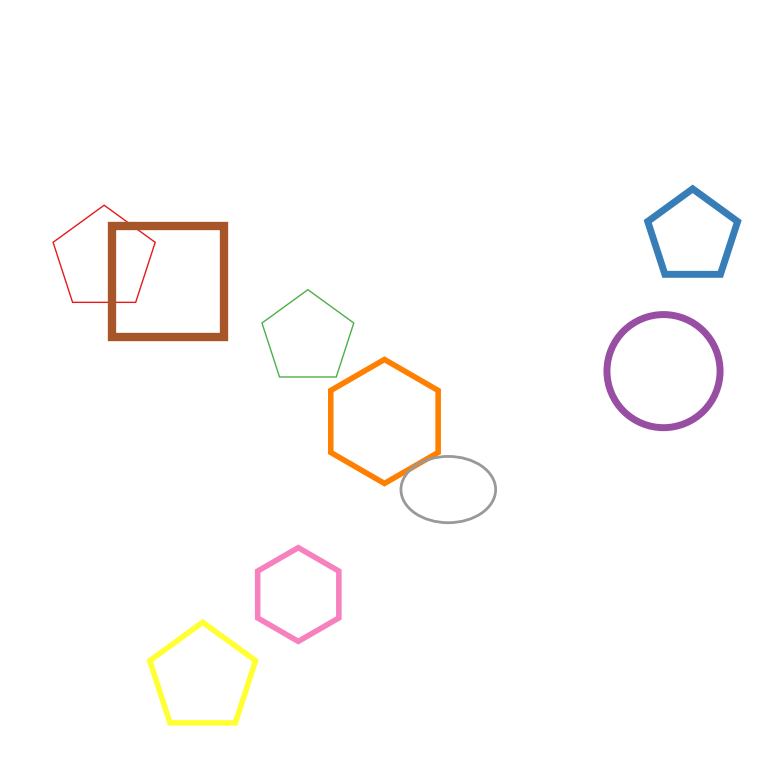[{"shape": "pentagon", "thickness": 0.5, "radius": 0.35, "center": [0.135, 0.664]}, {"shape": "pentagon", "thickness": 2.5, "radius": 0.31, "center": [0.9, 0.693]}, {"shape": "pentagon", "thickness": 0.5, "radius": 0.31, "center": [0.4, 0.561]}, {"shape": "circle", "thickness": 2.5, "radius": 0.37, "center": [0.862, 0.518]}, {"shape": "hexagon", "thickness": 2, "radius": 0.4, "center": [0.499, 0.453]}, {"shape": "pentagon", "thickness": 2, "radius": 0.36, "center": [0.263, 0.12]}, {"shape": "square", "thickness": 3, "radius": 0.36, "center": [0.218, 0.635]}, {"shape": "hexagon", "thickness": 2, "radius": 0.3, "center": [0.387, 0.228]}, {"shape": "oval", "thickness": 1, "radius": 0.31, "center": [0.582, 0.364]}]